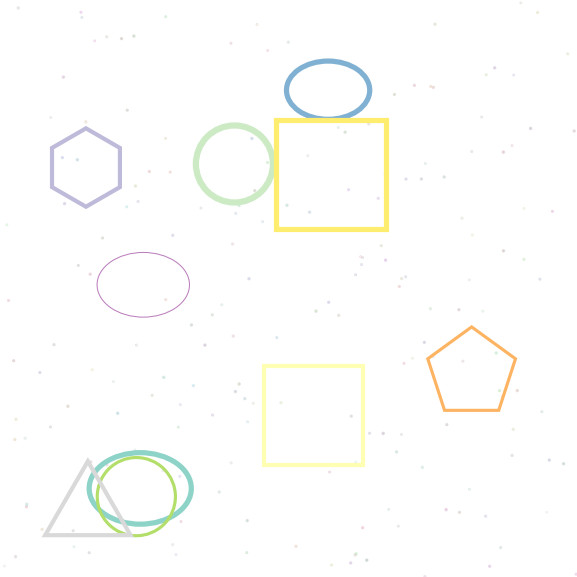[{"shape": "oval", "thickness": 2.5, "radius": 0.44, "center": [0.243, 0.153]}, {"shape": "square", "thickness": 2, "radius": 0.43, "center": [0.543, 0.28]}, {"shape": "hexagon", "thickness": 2, "radius": 0.34, "center": [0.149, 0.709]}, {"shape": "oval", "thickness": 2.5, "radius": 0.36, "center": [0.568, 0.843]}, {"shape": "pentagon", "thickness": 1.5, "radius": 0.4, "center": [0.817, 0.353]}, {"shape": "circle", "thickness": 1.5, "radius": 0.34, "center": [0.236, 0.139]}, {"shape": "triangle", "thickness": 2, "radius": 0.43, "center": [0.152, 0.115]}, {"shape": "oval", "thickness": 0.5, "radius": 0.4, "center": [0.248, 0.506]}, {"shape": "circle", "thickness": 3, "radius": 0.33, "center": [0.406, 0.715]}, {"shape": "square", "thickness": 2.5, "radius": 0.48, "center": [0.574, 0.697]}]